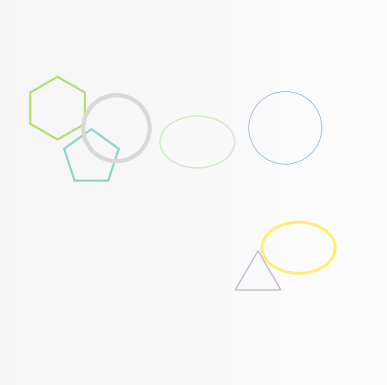[{"shape": "pentagon", "thickness": 1.5, "radius": 0.37, "center": [0.236, 0.591]}, {"shape": "triangle", "thickness": 1, "radius": 0.34, "center": [0.666, 0.281]}, {"shape": "circle", "thickness": 0.5, "radius": 0.47, "center": [0.736, 0.668]}, {"shape": "hexagon", "thickness": 1.5, "radius": 0.41, "center": [0.149, 0.719]}, {"shape": "circle", "thickness": 3, "radius": 0.43, "center": [0.301, 0.667]}, {"shape": "oval", "thickness": 1, "radius": 0.48, "center": [0.509, 0.631]}, {"shape": "oval", "thickness": 2, "radius": 0.47, "center": [0.771, 0.356]}]